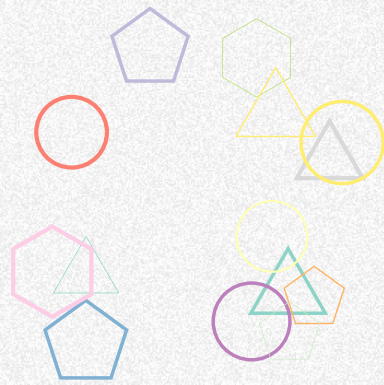[{"shape": "triangle", "thickness": 0.5, "radius": 0.49, "center": [0.223, 0.288]}, {"shape": "triangle", "thickness": 2.5, "radius": 0.56, "center": [0.748, 0.242]}, {"shape": "circle", "thickness": 1.5, "radius": 0.46, "center": [0.706, 0.386]}, {"shape": "pentagon", "thickness": 2.5, "radius": 0.52, "center": [0.39, 0.874]}, {"shape": "circle", "thickness": 3, "radius": 0.46, "center": [0.186, 0.657]}, {"shape": "pentagon", "thickness": 2.5, "radius": 0.56, "center": [0.223, 0.109]}, {"shape": "pentagon", "thickness": 1, "radius": 0.41, "center": [0.816, 0.226]}, {"shape": "hexagon", "thickness": 0.5, "radius": 0.51, "center": [0.666, 0.85]}, {"shape": "hexagon", "thickness": 3, "radius": 0.59, "center": [0.136, 0.294]}, {"shape": "triangle", "thickness": 3, "radius": 0.49, "center": [0.856, 0.587]}, {"shape": "circle", "thickness": 2.5, "radius": 0.5, "center": [0.653, 0.165]}, {"shape": "pentagon", "thickness": 0.5, "radius": 0.41, "center": [0.752, 0.134]}, {"shape": "circle", "thickness": 2.5, "radius": 0.53, "center": [0.889, 0.63]}, {"shape": "triangle", "thickness": 1, "radius": 0.6, "center": [0.716, 0.705]}]